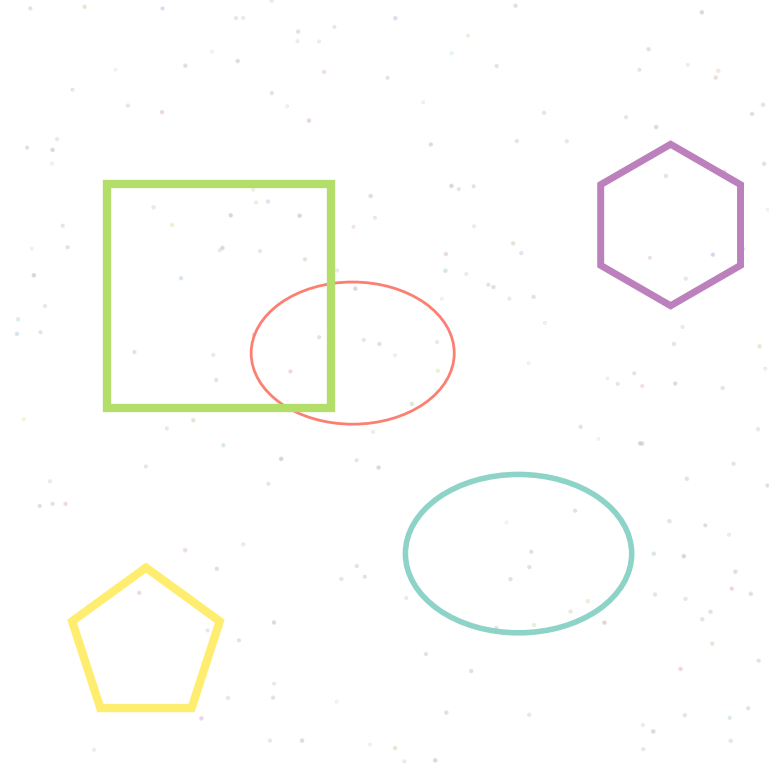[{"shape": "oval", "thickness": 2, "radius": 0.73, "center": [0.673, 0.281]}, {"shape": "oval", "thickness": 1, "radius": 0.66, "center": [0.458, 0.541]}, {"shape": "square", "thickness": 3, "radius": 0.73, "center": [0.285, 0.616]}, {"shape": "hexagon", "thickness": 2.5, "radius": 0.52, "center": [0.871, 0.708]}, {"shape": "pentagon", "thickness": 3, "radius": 0.5, "center": [0.19, 0.162]}]